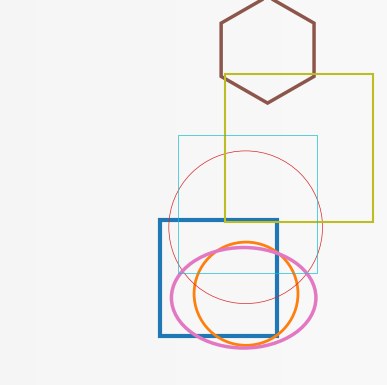[{"shape": "square", "thickness": 3, "radius": 0.75, "center": [0.564, 0.278]}, {"shape": "circle", "thickness": 2, "radius": 0.67, "center": [0.635, 0.237]}, {"shape": "circle", "thickness": 0.5, "radius": 0.99, "center": [0.634, 0.41]}, {"shape": "hexagon", "thickness": 2.5, "radius": 0.69, "center": [0.691, 0.871]}, {"shape": "oval", "thickness": 2.5, "radius": 0.93, "center": [0.629, 0.227]}, {"shape": "square", "thickness": 1.5, "radius": 0.96, "center": [0.771, 0.615]}, {"shape": "square", "thickness": 0.5, "radius": 0.89, "center": [0.638, 0.471]}]